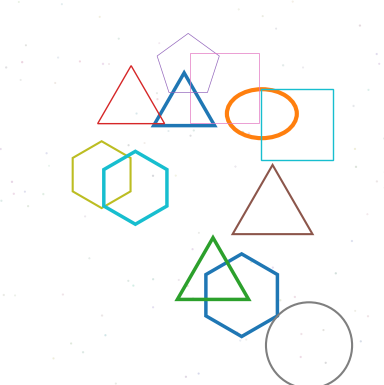[{"shape": "triangle", "thickness": 2.5, "radius": 0.46, "center": [0.478, 0.719]}, {"shape": "hexagon", "thickness": 2.5, "radius": 0.54, "center": [0.628, 0.233]}, {"shape": "oval", "thickness": 3, "radius": 0.45, "center": [0.68, 0.705]}, {"shape": "triangle", "thickness": 2.5, "radius": 0.53, "center": [0.553, 0.276]}, {"shape": "triangle", "thickness": 1, "radius": 0.5, "center": [0.341, 0.729]}, {"shape": "pentagon", "thickness": 0.5, "radius": 0.42, "center": [0.489, 0.828]}, {"shape": "triangle", "thickness": 1.5, "radius": 0.6, "center": [0.708, 0.452]}, {"shape": "square", "thickness": 0.5, "radius": 0.45, "center": [0.583, 0.772]}, {"shape": "circle", "thickness": 1.5, "radius": 0.56, "center": [0.803, 0.103]}, {"shape": "hexagon", "thickness": 1.5, "radius": 0.43, "center": [0.264, 0.546]}, {"shape": "hexagon", "thickness": 2.5, "radius": 0.47, "center": [0.352, 0.512]}, {"shape": "square", "thickness": 1, "radius": 0.46, "center": [0.772, 0.677]}]